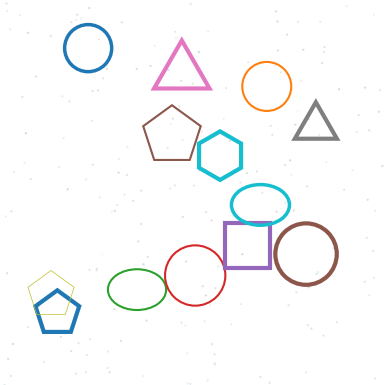[{"shape": "pentagon", "thickness": 3, "radius": 0.3, "center": [0.149, 0.186]}, {"shape": "circle", "thickness": 2.5, "radius": 0.31, "center": [0.229, 0.875]}, {"shape": "circle", "thickness": 1.5, "radius": 0.32, "center": [0.693, 0.775]}, {"shape": "oval", "thickness": 1.5, "radius": 0.38, "center": [0.356, 0.248]}, {"shape": "circle", "thickness": 1.5, "radius": 0.39, "center": [0.507, 0.284]}, {"shape": "square", "thickness": 3, "radius": 0.29, "center": [0.642, 0.362]}, {"shape": "circle", "thickness": 3, "radius": 0.4, "center": [0.795, 0.34]}, {"shape": "pentagon", "thickness": 1.5, "radius": 0.39, "center": [0.447, 0.648]}, {"shape": "triangle", "thickness": 3, "radius": 0.42, "center": [0.472, 0.812]}, {"shape": "triangle", "thickness": 3, "radius": 0.32, "center": [0.82, 0.671]}, {"shape": "pentagon", "thickness": 0.5, "radius": 0.32, "center": [0.133, 0.234]}, {"shape": "oval", "thickness": 2.5, "radius": 0.38, "center": [0.677, 0.468]}, {"shape": "hexagon", "thickness": 3, "radius": 0.32, "center": [0.572, 0.596]}]